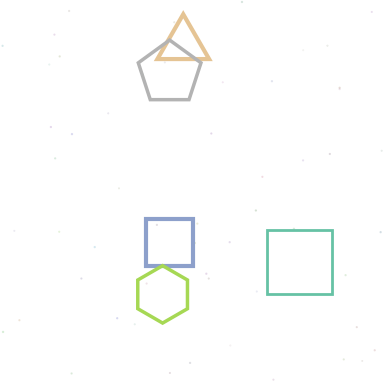[{"shape": "square", "thickness": 2, "radius": 0.42, "center": [0.778, 0.319]}, {"shape": "square", "thickness": 3, "radius": 0.31, "center": [0.44, 0.37]}, {"shape": "hexagon", "thickness": 2.5, "radius": 0.37, "center": [0.422, 0.235]}, {"shape": "triangle", "thickness": 3, "radius": 0.39, "center": [0.476, 0.885]}, {"shape": "pentagon", "thickness": 2.5, "radius": 0.43, "center": [0.441, 0.81]}]